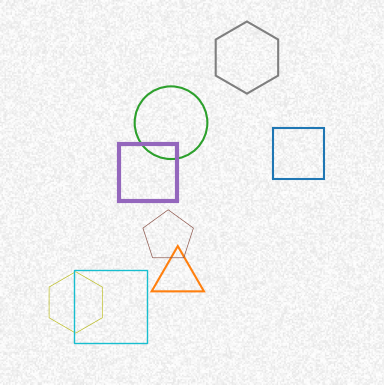[{"shape": "square", "thickness": 1.5, "radius": 0.34, "center": [0.775, 0.601]}, {"shape": "triangle", "thickness": 1.5, "radius": 0.39, "center": [0.462, 0.282]}, {"shape": "circle", "thickness": 1.5, "radius": 0.47, "center": [0.444, 0.681]}, {"shape": "square", "thickness": 3, "radius": 0.37, "center": [0.384, 0.552]}, {"shape": "pentagon", "thickness": 0.5, "radius": 0.34, "center": [0.437, 0.386]}, {"shape": "hexagon", "thickness": 1.5, "radius": 0.47, "center": [0.641, 0.85]}, {"shape": "hexagon", "thickness": 0.5, "radius": 0.4, "center": [0.197, 0.215]}, {"shape": "square", "thickness": 1, "radius": 0.48, "center": [0.287, 0.204]}]